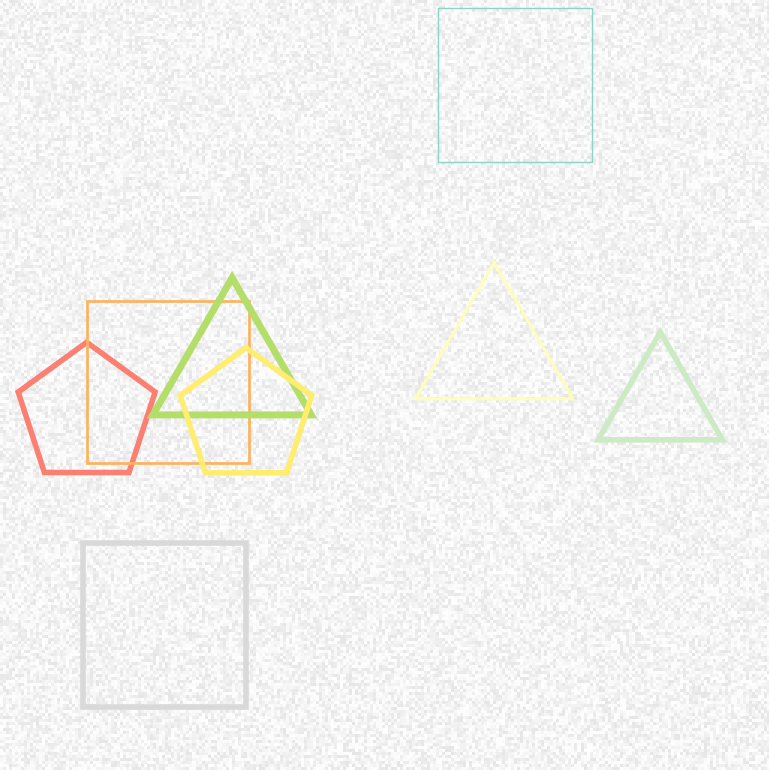[{"shape": "square", "thickness": 0.5, "radius": 0.5, "center": [0.669, 0.89]}, {"shape": "triangle", "thickness": 1, "radius": 0.59, "center": [0.642, 0.541]}, {"shape": "pentagon", "thickness": 2, "radius": 0.47, "center": [0.113, 0.462]}, {"shape": "square", "thickness": 1, "radius": 0.53, "center": [0.218, 0.504]}, {"shape": "triangle", "thickness": 2.5, "radius": 0.59, "center": [0.301, 0.521]}, {"shape": "square", "thickness": 2, "radius": 0.53, "center": [0.214, 0.189]}, {"shape": "triangle", "thickness": 2, "radius": 0.47, "center": [0.858, 0.475]}, {"shape": "pentagon", "thickness": 2, "radius": 0.45, "center": [0.319, 0.459]}]